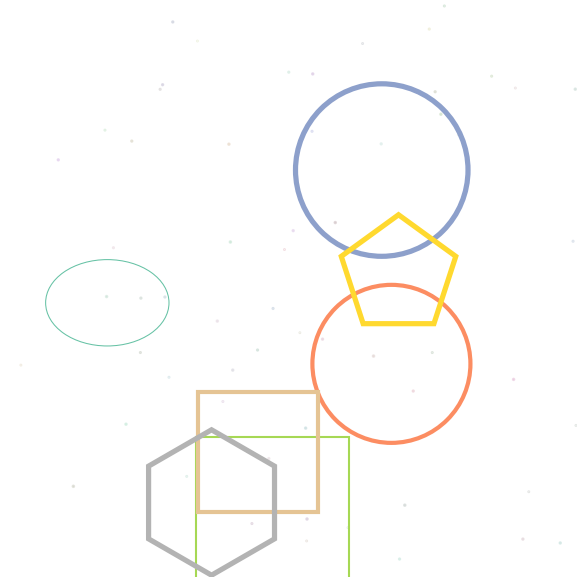[{"shape": "oval", "thickness": 0.5, "radius": 0.53, "center": [0.186, 0.475]}, {"shape": "circle", "thickness": 2, "radius": 0.68, "center": [0.678, 0.369]}, {"shape": "circle", "thickness": 2.5, "radius": 0.75, "center": [0.661, 0.705]}, {"shape": "square", "thickness": 1, "radius": 0.66, "center": [0.472, 0.111]}, {"shape": "pentagon", "thickness": 2.5, "radius": 0.52, "center": [0.69, 0.523]}, {"shape": "square", "thickness": 2, "radius": 0.52, "center": [0.447, 0.217]}, {"shape": "hexagon", "thickness": 2.5, "radius": 0.63, "center": [0.366, 0.129]}]